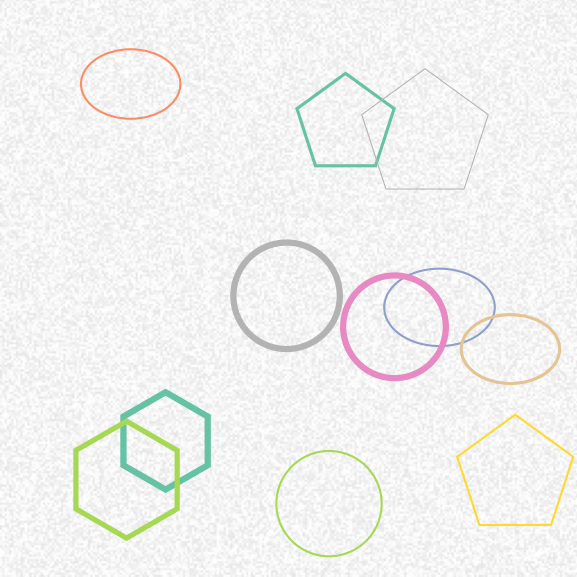[{"shape": "pentagon", "thickness": 1.5, "radius": 0.44, "center": [0.598, 0.784]}, {"shape": "hexagon", "thickness": 3, "radius": 0.42, "center": [0.287, 0.236]}, {"shape": "oval", "thickness": 1, "radius": 0.43, "center": [0.226, 0.854]}, {"shape": "oval", "thickness": 1, "radius": 0.48, "center": [0.761, 0.467]}, {"shape": "circle", "thickness": 3, "radius": 0.44, "center": [0.683, 0.433]}, {"shape": "circle", "thickness": 1, "radius": 0.46, "center": [0.57, 0.127]}, {"shape": "hexagon", "thickness": 2.5, "radius": 0.51, "center": [0.219, 0.169]}, {"shape": "pentagon", "thickness": 1, "radius": 0.53, "center": [0.892, 0.176]}, {"shape": "oval", "thickness": 1.5, "radius": 0.43, "center": [0.884, 0.395]}, {"shape": "pentagon", "thickness": 0.5, "radius": 0.58, "center": [0.736, 0.765]}, {"shape": "circle", "thickness": 3, "radius": 0.46, "center": [0.496, 0.487]}]